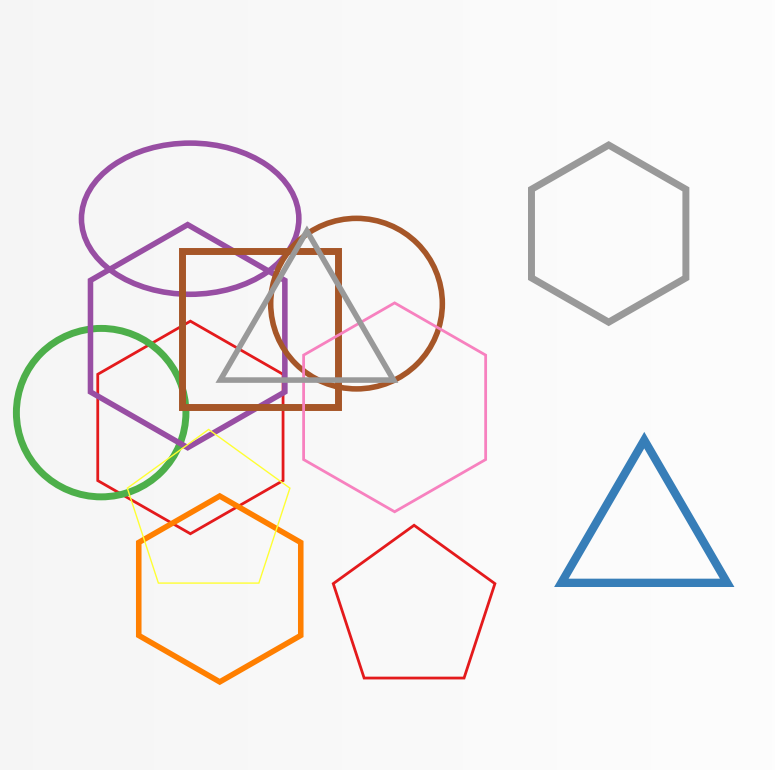[{"shape": "hexagon", "thickness": 1, "radius": 0.69, "center": [0.246, 0.445]}, {"shape": "pentagon", "thickness": 1, "radius": 0.55, "center": [0.534, 0.208]}, {"shape": "triangle", "thickness": 3, "radius": 0.62, "center": [0.831, 0.305]}, {"shape": "circle", "thickness": 2.5, "radius": 0.55, "center": [0.131, 0.464]}, {"shape": "oval", "thickness": 2, "radius": 0.7, "center": [0.245, 0.716]}, {"shape": "hexagon", "thickness": 2, "radius": 0.72, "center": [0.242, 0.563]}, {"shape": "hexagon", "thickness": 2, "radius": 0.6, "center": [0.284, 0.235]}, {"shape": "pentagon", "thickness": 0.5, "radius": 0.55, "center": [0.269, 0.332]}, {"shape": "square", "thickness": 2.5, "radius": 0.51, "center": [0.335, 0.573]}, {"shape": "circle", "thickness": 2, "radius": 0.55, "center": [0.46, 0.606]}, {"shape": "hexagon", "thickness": 1, "radius": 0.68, "center": [0.509, 0.471]}, {"shape": "hexagon", "thickness": 2.5, "radius": 0.58, "center": [0.785, 0.697]}, {"shape": "triangle", "thickness": 2, "radius": 0.65, "center": [0.396, 0.571]}]